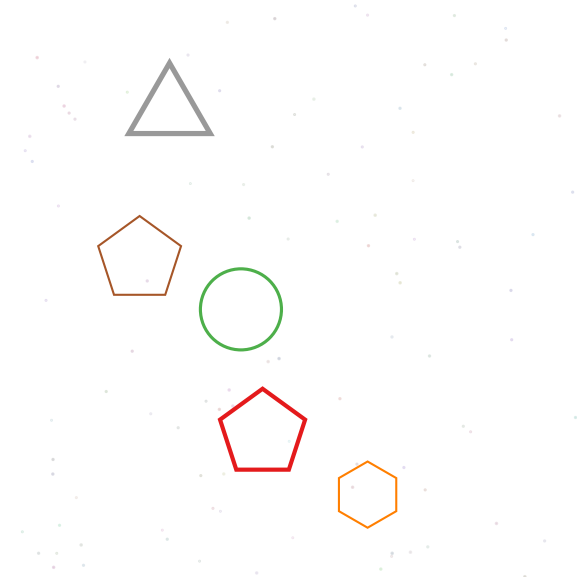[{"shape": "pentagon", "thickness": 2, "radius": 0.39, "center": [0.455, 0.249]}, {"shape": "circle", "thickness": 1.5, "radius": 0.35, "center": [0.417, 0.463]}, {"shape": "hexagon", "thickness": 1, "radius": 0.29, "center": [0.637, 0.143]}, {"shape": "pentagon", "thickness": 1, "radius": 0.38, "center": [0.242, 0.55]}, {"shape": "triangle", "thickness": 2.5, "radius": 0.41, "center": [0.294, 0.809]}]